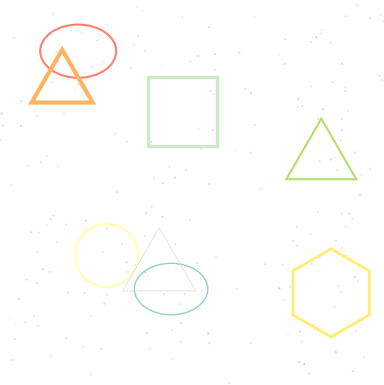[{"shape": "oval", "thickness": 1, "radius": 0.48, "center": [0.444, 0.249]}, {"shape": "circle", "thickness": 1.5, "radius": 0.41, "center": [0.277, 0.336]}, {"shape": "oval", "thickness": 1.5, "radius": 0.49, "center": [0.203, 0.867]}, {"shape": "triangle", "thickness": 3, "radius": 0.46, "center": [0.161, 0.779]}, {"shape": "triangle", "thickness": 1.5, "radius": 0.52, "center": [0.835, 0.587]}, {"shape": "triangle", "thickness": 0.5, "radius": 0.55, "center": [0.413, 0.299]}, {"shape": "square", "thickness": 2.5, "radius": 0.45, "center": [0.475, 0.71]}, {"shape": "hexagon", "thickness": 2, "radius": 0.57, "center": [0.86, 0.239]}]